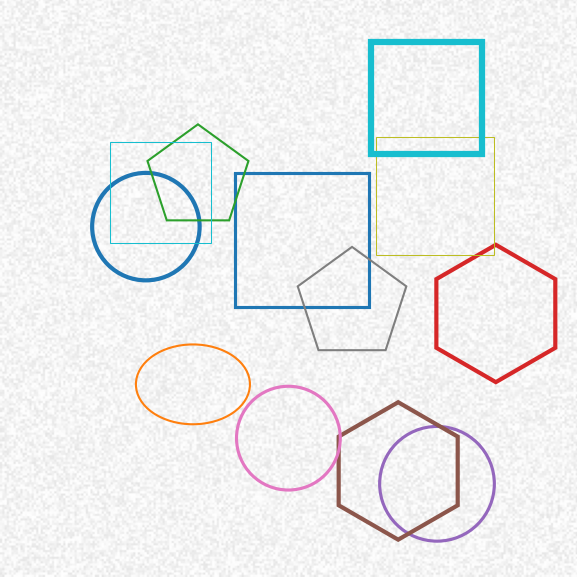[{"shape": "circle", "thickness": 2, "radius": 0.47, "center": [0.253, 0.607]}, {"shape": "square", "thickness": 1.5, "radius": 0.58, "center": [0.523, 0.583]}, {"shape": "oval", "thickness": 1, "radius": 0.49, "center": [0.334, 0.334]}, {"shape": "pentagon", "thickness": 1, "radius": 0.46, "center": [0.343, 0.692]}, {"shape": "hexagon", "thickness": 2, "radius": 0.59, "center": [0.859, 0.456]}, {"shape": "circle", "thickness": 1.5, "radius": 0.5, "center": [0.757, 0.161]}, {"shape": "hexagon", "thickness": 2, "radius": 0.59, "center": [0.689, 0.184]}, {"shape": "circle", "thickness": 1.5, "radius": 0.45, "center": [0.499, 0.24]}, {"shape": "pentagon", "thickness": 1, "radius": 0.49, "center": [0.61, 0.473]}, {"shape": "square", "thickness": 0.5, "radius": 0.51, "center": [0.753, 0.659]}, {"shape": "square", "thickness": 3, "radius": 0.48, "center": [0.739, 0.83]}, {"shape": "square", "thickness": 0.5, "radius": 0.43, "center": [0.278, 0.666]}]